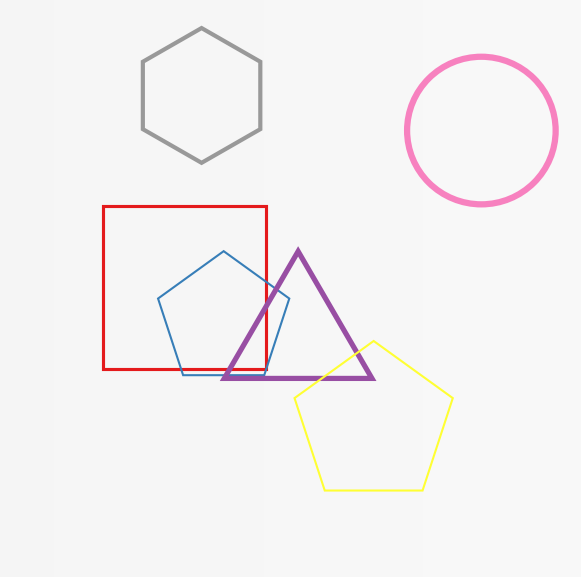[{"shape": "square", "thickness": 1.5, "radius": 0.7, "center": [0.318, 0.501]}, {"shape": "pentagon", "thickness": 1, "radius": 0.59, "center": [0.385, 0.445]}, {"shape": "triangle", "thickness": 2.5, "radius": 0.73, "center": [0.513, 0.417]}, {"shape": "pentagon", "thickness": 1, "radius": 0.72, "center": [0.643, 0.266]}, {"shape": "circle", "thickness": 3, "radius": 0.64, "center": [0.828, 0.773]}, {"shape": "hexagon", "thickness": 2, "radius": 0.58, "center": [0.347, 0.834]}]